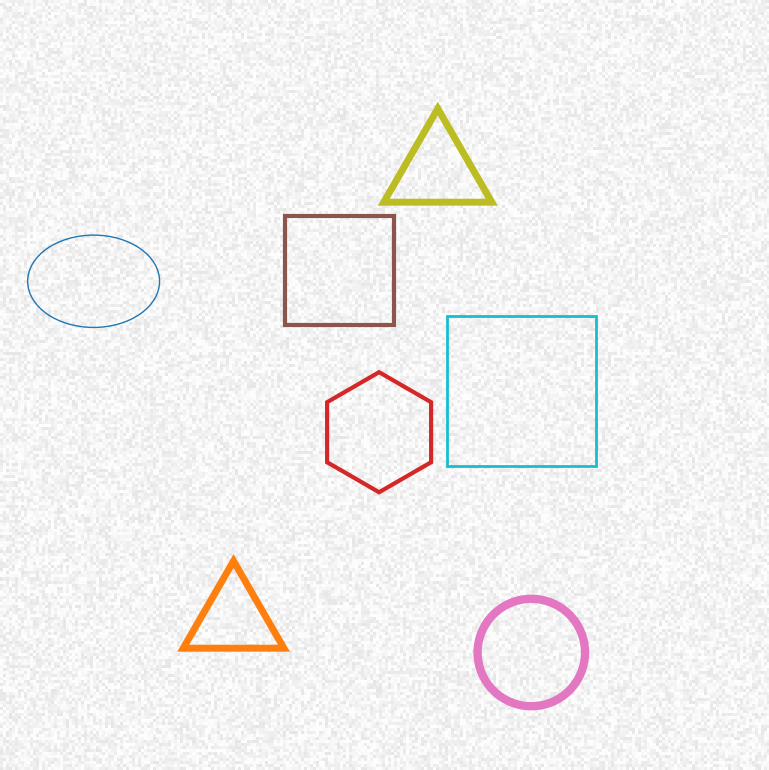[{"shape": "oval", "thickness": 0.5, "radius": 0.43, "center": [0.122, 0.635]}, {"shape": "triangle", "thickness": 2.5, "radius": 0.38, "center": [0.303, 0.196]}, {"shape": "hexagon", "thickness": 1.5, "radius": 0.39, "center": [0.492, 0.439]}, {"shape": "square", "thickness": 1.5, "radius": 0.36, "center": [0.441, 0.649]}, {"shape": "circle", "thickness": 3, "radius": 0.35, "center": [0.69, 0.153]}, {"shape": "triangle", "thickness": 2.5, "radius": 0.4, "center": [0.569, 0.778]}, {"shape": "square", "thickness": 1, "radius": 0.48, "center": [0.677, 0.492]}]